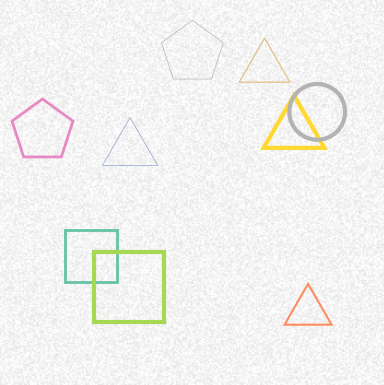[{"shape": "square", "thickness": 2, "radius": 0.34, "center": [0.237, 0.335]}, {"shape": "triangle", "thickness": 1.5, "radius": 0.35, "center": [0.8, 0.192]}, {"shape": "triangle", "thickness": 0.5, "radius": 0.41, "center": [0.338, 0.612]}, {"shape": "pentagon", "thickness": 2, "radius": 0.42, "center": [0.11, 0.66]}, {"shape": "square", "thickness": 3, "radius": 0.46, "center": [0.335, 0.254]}, {"shape": "triangle", "thickness": 3, "radius": 0.45, "center": [0.764, 0.661]}, {"shape": "triangle", "thickness": 1, "radius": 0.38, "center": [0.687, 0.825]}, {"shape": "pentagon", "thickness": 0.5, "radius": 0.42, "center": [0.5, 0.863]}, {"shape": "circle", "thickness": 3, "radius": 0.36, "center": [0.824, 0.709]}]